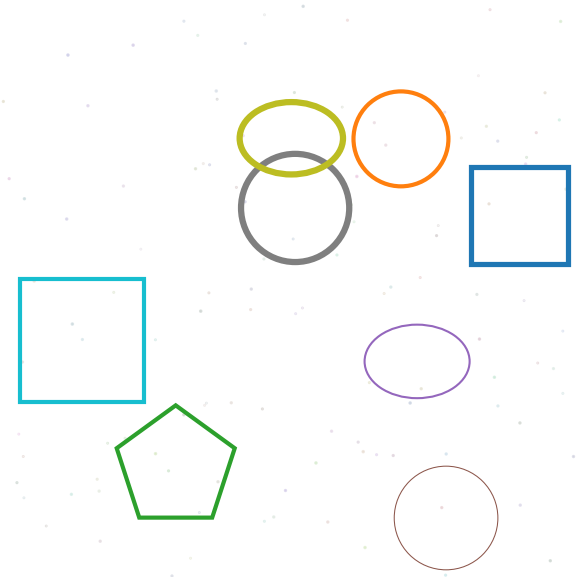[{"shape": "square", "thickness": 2.5, "radius": 0.42, "center": [0.9, 0.626]}, {"shape": "circle", "thickness": 2, "radius": 0.41, "center": [0.694, 0.759]}, {"shape": "pentagon", "thickness": 2, "radius": 0.54, "center": [0.304, 0.19]}, {"shape": "oval", "thickness": 1, "radius": 0.45, "center": [0.722, 0.373]}, {"shape": "circle", "thickness": 0.5, "radius": 0.45, "center": [0.772, 0.102]}, {"shape": "circle", "thickness": 3, "radius": 0.47, "center": [0.511, 0.639]}, {"shape": "oval", "thickness": 3, "radius": 0.45, "center": [0.504, 0.76]}, {"shape": "square", "thickness": 2, "radius": 0.53, "center": [0.142, 0.41]}]